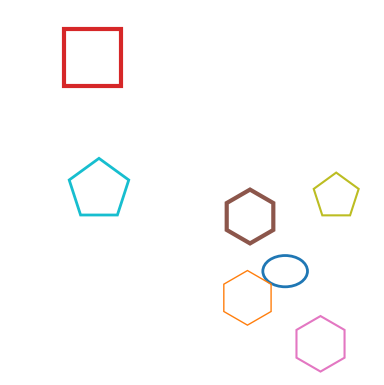[{"shape": "oval", "thickness": 2, "radius": 0.29, "center": [0.741, 0.296]}, {"shape": "hexagon", "thickness": 1, "radius": 0.35, "center": [0.643, 0.226]}, {"shape": "square", "thickness": 3, "radius": 0.37, "center": [0.241, 0.85]}, {"shape": "hexagon", "thickness": 3, "radius": 0.35, "center": [0.649, 0.438]}, {"shape": "hexagon", "thickness": 1.5, "radius": 0.36, "center": [0.833, 0.107]}, {"shape": "pentagon", "thickness": 1.5, "radius": 0.31, "center": [0.873, 0.49]}, {"shape": "pentagon", "thickness": 2, "radius": 0.41, "center": [0.257, 0.507]}]